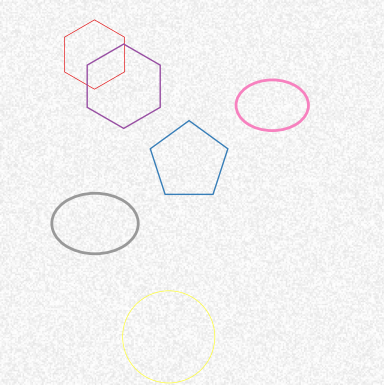[{"shape": "hexagon", "thickness": 0.5, "radius": 0.45, "center": [0.245, 0.858]}, {"shape": "pentagon", "thickness": 1, "radius": 0.53, "center": [0.491, 0.581]}, {"shape": "hexagon", "thickness": 1, "radius": 0.55, "center": [0.321, 0.776]}, {"shape": "circle", "thickness": 0.5, "radius": 0.6, "center": [0.438, 0.125]}, {"shape": "oval", "thickness": 2, "radius": 0.47, "center": [0.707, 0.727]}, {"shape": "oval", "thickness": 2, "radius": 0.56, "center": [0.247, 0.419]}]